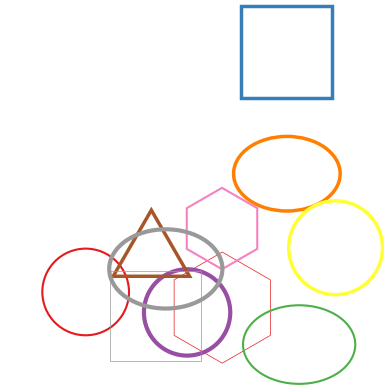[{"shape": "hexagon", "thickness": 0.5, "radius": 0.72, "center": [0.577, 0.201]}, {"shape": "circle", "thickness": 1.5, "radius": 0.56, "center": [0.222, 0.242]}, {"shape": "square", "thickness": 2.5, "radius": 0.59, "center": [0.744, 0.865]}, {"shape": "oval", "thickness": 1.5, "radius": 0.73, "center": [0.777, 0.105]}, {"shape": "circle", "thickness": 3, "radius": 0.56, "center": [0.486, 0.188]}, {"shape": "oval", "thickness": 2.5, "radius": 0.69, "center": [0.745, 0.549]}, {"shape": "circle", "thickness": 2.5, "radius": 0.61, "center": [0.872, 0.356]}, {"shape": "triangle", "thickness": 2.5, "radius": 0.57, "center": [0.393, 0.34]}, {"shape": "hexagon", "thickness": 1.5, "radius": 0.53, "center": [0.577, 0.406]}, {"shape": "square", "thickness": 0.5, "radius": 0.59, "center": [0.404, 0.18]}, {"shape": "oval", "thickness": 3, "radius": 0.73, "center": [0.431, 0.302]}]